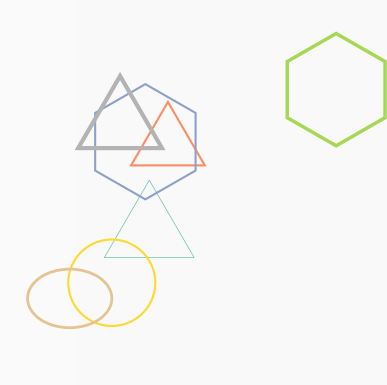[{"shape": "triangle", "thickness": 0.5, "radius": 0.67, "center": [0.385, 0.398]}, {"shape": "triangle", "thickness": 1.5, "radius": 0.55, "center": [0.433, 0.625]}, {"shape": "hexagon", "thickness": 1.5, "radius": 0.75, "center": [0.375, 0.632]}, {"shape": "hexagon", "thickness": 2.5, "radius": 0.73, "center": [0.867, 0.767]}, {"shape": "circle", "thickness": 1.5, "radius": 0.56, "center": [0.289, 0.266]}, {"shape": "oval", "thickness": 2, "radius": 0.54, "center": [0.18, 0.225]}, {"shape": "triangle", "thickness": 3, "radius": 0.62, "center": [0.31, 0.678]}]